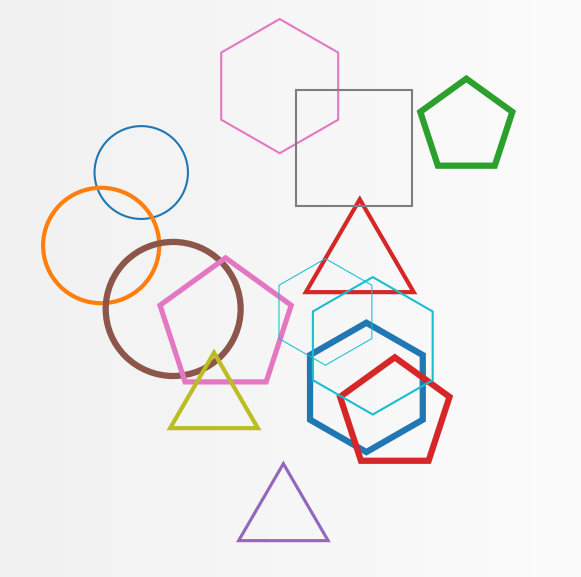[{"shape": "circle", "thickness": 1, "radius": 0.4, "center": [0.243, 0.7]}, {"shape": "hexagon", "thickness": 3, "radius": 0.56, "center": [0.63, 0.328]}, {"shape": "circle", "thickness": 2, "radius": 0.5, "center": [0.174, 0.574]}, {"shape": "pentagon", "thickness": 3, "radius": 0.42, "center": [0.802, 0.78]}, {"shape": "pentagon", "thickness": 3, "radius": 0.49, "center": [0.679, 0.281]}, {"shape": "triangle", "thickness": 2, "radius": 0.54, "center": [0.619, 0.547]}, {"shape": "triangle", "thickness": 1.5, "radius": 0.44, "center": [0.488, 0.107]}, {"shape": "circle", "thickness": 3, "radius": 0.58, "center": [0.298, 0.464]}, {"shape": "pentagon", "thickness": 2.5, "radius": 0.59, "center": [0.388, 0.434]}, {"shape": "hexagon", "thickness": 1, "radius": 0.58, "center": [0.481, 0.85]}, {"shape": "square", "thickness": 1, "radius": 0.5, "center": [0.609, 0.744]}, {"shape": "triangle", "thickness": 2, "radius": 0.44, "center": [0.368, 0.301]}, {"shape": "hexagon", "thickness": 1, "radius": 0.59, "center": [0.641, 0.4]}, {"shape": "hexagon", "thickness": 0.5, "radius": 0.46, "center": [0.56, 0.459]}]